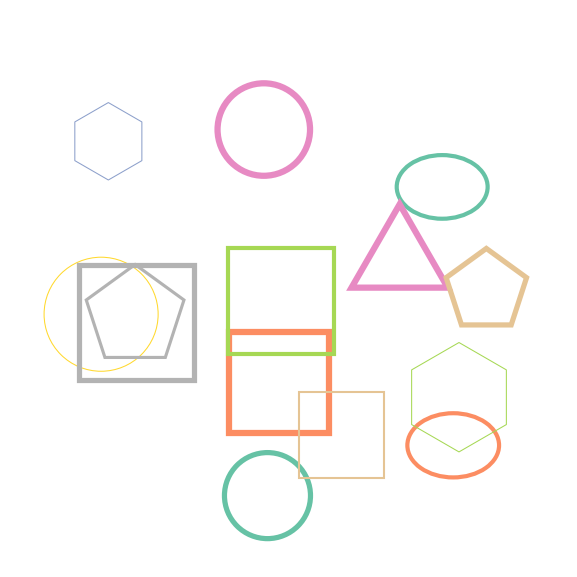[{"shape": "circle", "thickness": 2.5, "radius": 0.37, "center": [0.463, 0.141]}, {"shape": "oval", "thickness": 2, "radius": 0.39, "center": [0.766, 0.675]}, {"shape": "oval", "thickness": 2, "radius": 0.4, "center": [0.785, 0.228]}, {"shape": "square", "thickness": 3, "radius": 0.43, "center": [0.483, 0.337]}, {"shape": "hexagon", "thickness": 0.5, "radius": 0.34, "center": [0.188, 0.754]}, {"shape": "circle", "thickness": 3, "radius": 0.4, "center": [0.457, 0.775]}, {"shape": "triangle", "thickness": 3, "radius": 0.48, "center": [0.692, 0.549]}, {"shape": "hexagon", "thickness": 0.5, "radius": 0.47, "center": [0.795, 0.311]}, {"shape": "square", "thickness": 2, "radius": 0.46, "center": [0.487, 0.478]}, {"shape": "circle", "thickness": 0.5, "radius": 0.49, "center": [0.175, 0.455]}, {"shape": "pentagon", "thickness": 2.5, "radius": 0.37, "center": [0.842, 0.496]}, {"shape": "square", "thickness": 1, "radius": 0.37, "center": [0.591, 0.246]}, {"shape": "square", "thickness": 2.5, "radius": 0.5, "center": [0.237, 0.441]}, {"shape": "pentagon", "thickness": 1.5, "radius": 0.44, "center": [0.234, 0.452]}]